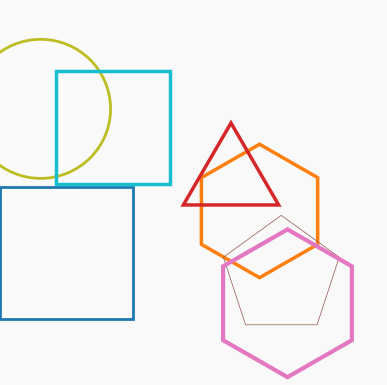[{"shape": "square", "thickness": 2, "radius": 0.86, "center": [0.171, 0.344]}, {"shape": "hexagon", "thickness": 2.5, "radius": 0.87, "center": [0.67, 0.452]}, {"shape": "triangle", "thickness": 2.5, "radius": 0.71, "center": [0.596, 0.539]}, {"shape": "pentagon", "thickness": 0.5, "radius": 0.79, "center": [0.726, 0.283]}, {"shape": "hexagon", "thickness": 3, "radius": 0.96, "center": [0.742, 0.212]}, {"shape": "circle", "thickness": 2, "radius": 0.9, "center": [0.105, 0.717]}, {"shape": "square", "thickness": 2.5, "radius": 0.74, "center": [0.29, 0.67]}]